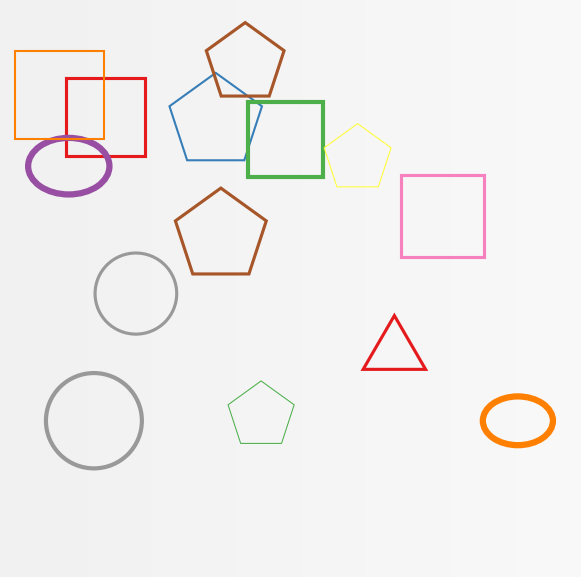[{"shape": "triangle", "thickness": 1.5, "radius": 0.31, "center": [0.678, 0.391]}, {"shape": "square", "thickness": 1.5, "radius": 0.34, "center": [0.182, 0.797]}, {"shape": "pentagon", "thickness": 1, "radius": 0.42, "center": [0.371, 0.789]}, {"shape": "pentagon", "thickness": 0.5, "radius": 0.3, "center": [0.449, 0.28]}, {"shape": "square", "thickness": 2, "radius": 0.32, "center": [0.491, 0.757]}, {"shape": "oval", "thickness": 3, "radius": 0.35, "center": [0.118, 0.711]}, {"shape": "square", "thickness": 1, "radius": 0.38, "center": [0.103, 0.835]}, {"shape": "oval", "thickness": 3, "radius": 0.3, "center": [0.891, 0.27]}, {"shape": "pentagon", "thickness": 0.5, "radius": 0.3, "center": [0.615, 0.725]}, {"shape": "pentagon", "thickness": 1.5, "radius": 0.41, "center": [0.38, 0.591]}, {"shape": "pentagon", "thickness": 1.5, "radius": 0.35, "center": [0.422, 0.89]}, {"shape": "square", "thickness": 1.5, "radius": 0.35, "center": [0.761, 0.626]}, {"shape": "circle", "thickness": 1.5, "radius": 0.35, "center": [0.234, 0.491]}, {"shape": "circle", "thickness": 2, "radius": 0.41, "center": [0.162, 0.271]}]